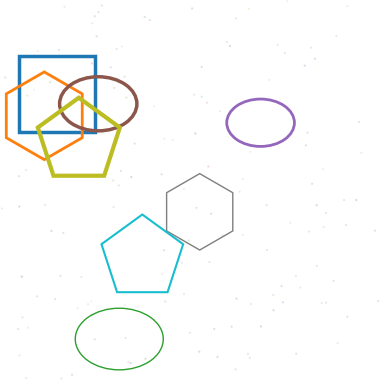[{"shape": "square", "thickness": 2.5, "radius": 0.49, "center": [0.149, 0.755]}, {"shape": "hexagon", "thickness": 2, "radius": 0.57, "center": [0.115, 0.699]}, {"shape": "oval", "thickness": 1, "radius": 0.57, "center": [0.31, 0.119]}, {"shape": "oval", "thickness": 2, "radius": 0.44, "center": [0.677, 0.681]}, {"shape": "oval", "thickness": 2.5, "radius": 0.5, "center": [0.255, 0.73]}, {"shape": "hexagon", "thickness": 1, "radius": 0.5, "center": [0.519, 0.45]}, {"shape": "pentagon", "thickness": 3, "radius": 0.56, "center": [0.205, 0.634]}, {"shape": "pentagon", "thickness": 1.5, "radius": 0.56, "center": [0.37, 0.331]}]